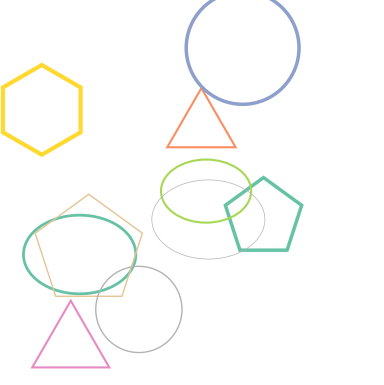[{"shape": "oval", "thickness": 2, "radius": 0.73, "center": [0.207, 0.339]}, {"shape": "pentagon", "thickness": 2.5, "radius": 0.52, "center": [0.684, 0.435]}, {"shape": "triangle", "thickness": 1.5, "radius": 0.51, "center": [0.523, 0.669]}, {"shape": "circle", "thickness": 2.5, "radius": 0.73, "center": [0.63, 0.876]}, {"shape": "triangle", "thickness": 1.5, "radius": 0.58, "center": [0.184, 0.103]}, {"shape": "oval", "thickness": 1.5, "radius": 0.59, "center": [0.535, 0.504]}, {"shape": "hexagon", "thickness": 3, "radius": 0.58, "center": [0.108, 0.715]}, {"shape": "pentagon", "thickness": 1, "radius": 0.73, "center": [0.231, 0.349]}, {"shape": "circle", "thickness": 1, "radius": 0.56, "center": [0.361, 0.196]}, {"shape": "oval", "thickness": 0.5, "radius": 0.73, "center": [0.541, 0.43]}]